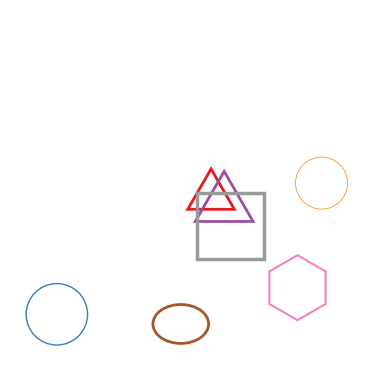[{"shape": "triangle", "thickness": 2, "radius": 0.35, "center": [0.548, 0.491]}, {"shape": "circle", "thickness": 1, "radius": 0.4, "center": [0.148, 0.184]}, {"shape": "triangle", "thickness": 2, "radius": 0.43, "center": [0.582, 0.468]}, {"shape": "circle", "thickness": 0.5, "radius": 0.34, "center": [0.835, 0.524]}, {"shape": "oval", "thickness": 2, "radius": 0.36, "center": [0.47, 0.159]}, {"shape": "hexagon", "thickness": 1.5, "radius": 0.42, "center": [0.773, 0.253]}, {"shape": "square", "thickness": 2.5, "radius": 0.43, "center": [0.599, 0.413]}]